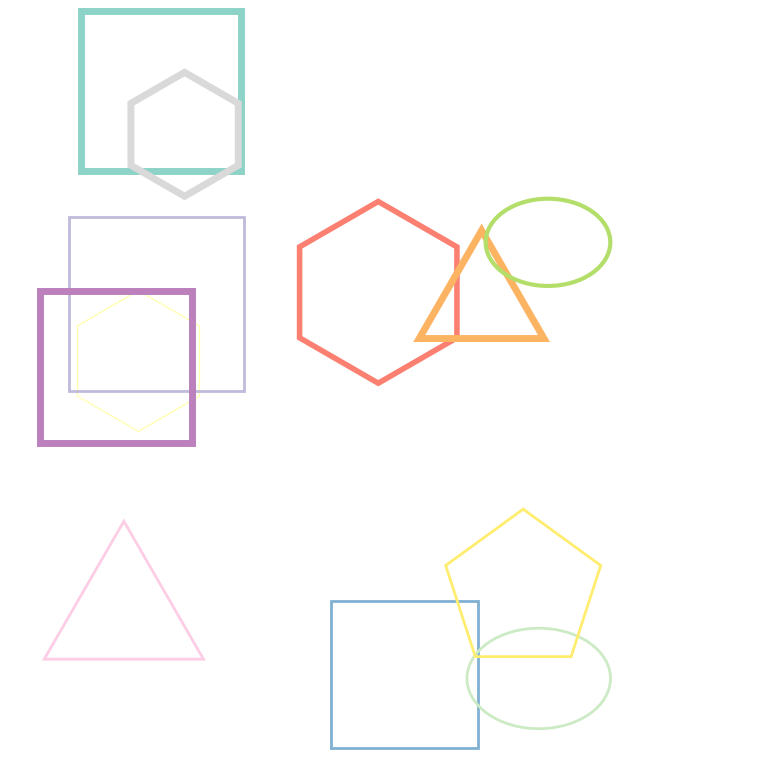[{"shape": "square", "thickness": 2.5, "radius": 0.52, "center": [0.209, 0.882]}, {"shape": "hexagon", "thickness": 0.5, "radius": 0.46, "center": [0.18, 0.531]}, {"shape": "square", "thickness": 1, "radius": 0.57, "center": [0.204, 0.605]}, {"shape": "hexagon", "thickness": 2, "radius": 0.59, "center": [0.491, 0.62]}, {"shape": "square", "thickness": 1, "radius": 0.48, "center": [0.526, 0.124]}, {"shape": "triangle", "thickness": 2.5, "radius": 0.47, "center": [0.625, 0.607]}, {"shape": "oval", "thickness": 1.5, "radius": 0.4, "center": [0.712, 0.685]}, {"shape": "triangle", "thickness": 1, "radius": 0.6, "center": [0.161, 0.204]}, {"shape": "hexagon", "thickness": 2.5, "radius": 0.4, "center": [0.24, 0.826]}, {"shape": "square", "thickness": 2.5, "radius": 0.49, "center": [0.151, 0.524]}, {"shape": "oval", "thickness": 1, "radius": 0.47, "center": [0.7, 0.119]}, {"shape": "pentagon", "thickness": 1, "radius": 0.53, "center": [0.679, 0.233]}]